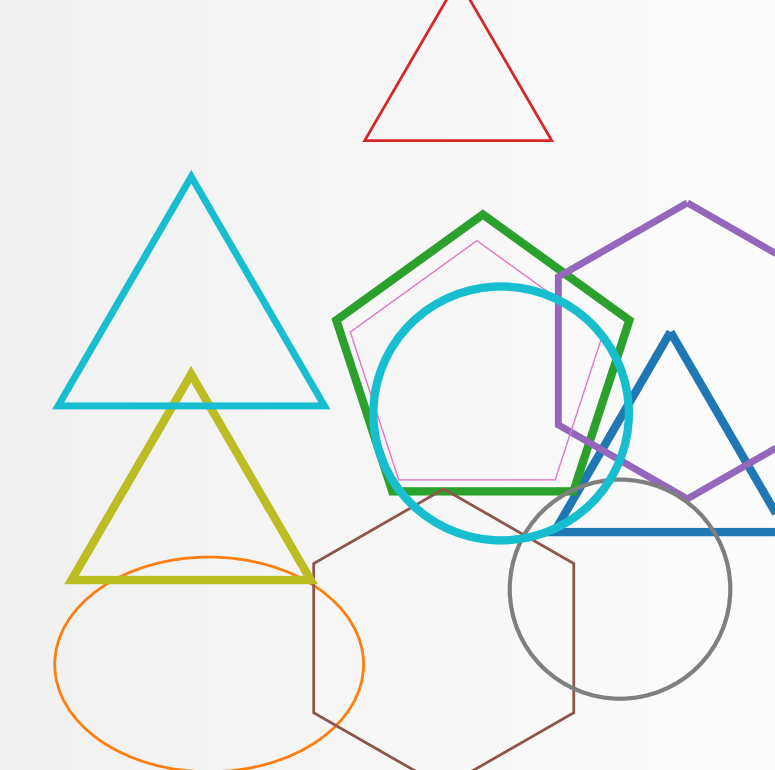[{"shape": "triangle", "thickness": 3, "radius": 0.87, "center": [0.865, 0.396]}, {"shape": "oval", "thickness": 1, "radius": 1.0, "center": [0.27, 0.137]}, {"shape": "pentagon", "thickness": 3, "radius": 0.99, "center": [0.623, 0.523]}, {"shape": "triangle", "thickness": 1, "radius": 0.7, "center": [0.591, 0.887]}, {"shape": "hexagon", "thickness": 2.5, "radius": 0.96, "center": [0.887, 0.544]}, {"shape": "hexagon", "thickness": 1, "radius": 0.97, "center": [0.573, 0.171]}, {"shape": "pentagon", "thickness": 0.5, "radius": 0.86, "center": [0.615, 0.516]}, {"shape": "circle", "thickness": 1.5, "radius": 0.71, "center": [0.8, 0.235]}, {"shape": "triangle", "thickness": 3, "radius": 0.89, "center": [0.247, 0.336]}, {"shape": "circle", "thickness": 3, "radius": 0.82, "center": [0.647, 0.463]}, {"shape": "triangle", "thickness": 2.5, "radius": 0.99, "center": [0.247, 0.572]}]